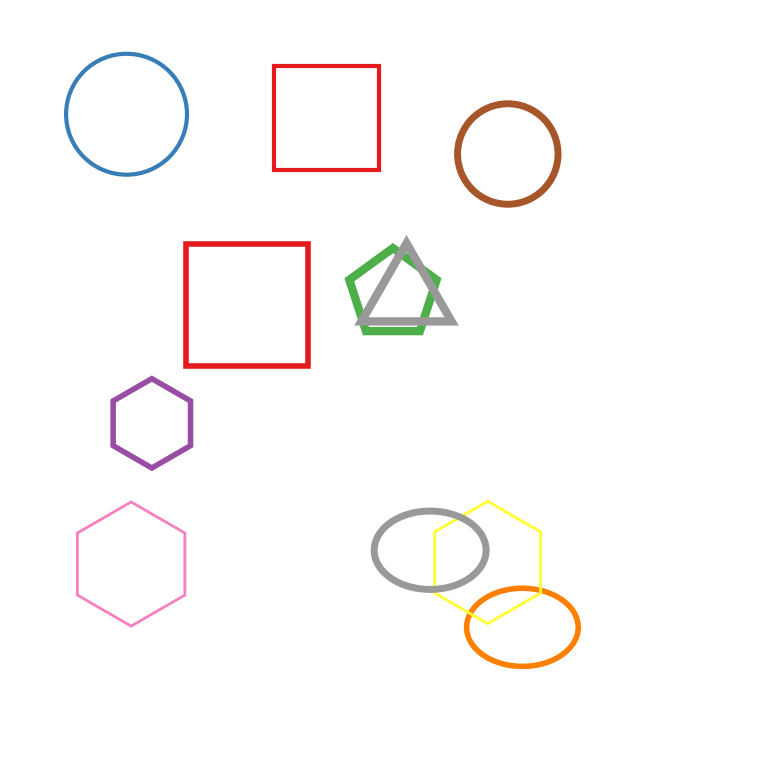[{"shape": "square", "thickness": 1.5, "radius": 0.34, "center": [0.424, 0.847]}, {"shape": "square", "thickness": 2, "radius": 0.4, "center": [0.321, 0.604]}, {"shape": "circle", "thickness": 1.5, "radius": 0.39, "center": [0.164, 0.852]}, {"shape": "pentagon", "thickness": 3, "radius": 0.3, "center": [0.51, 0.618]}, {"shape": "hexagon", "thickness": 2, "radius": 0.29, "center": [0.197, 0.45]}, {"shape": "oval", "thickness": 2, "radius": 0.36, "center": [0.678, 0.185]}, {"shape": "hexagon", "thickness": 1, "radius": 0.4, "center": [0.633, 0.27]}, {"shape": "circle", "thickness": 2.5, "radius": 0.33, "center": [0.659, 0.8]}, {"shape": "hexagon", "thickness": 1, "radius": 0.4, "center": [0.17, 0.267]}, {"shape": "triangle", "thickness": 3, "radius": 0.34, "center": [0.528, 0.616]}, {"shape": "oval", "thickness": 2.5, "radius": 0.36, "center": [0.559, 0.285]}]